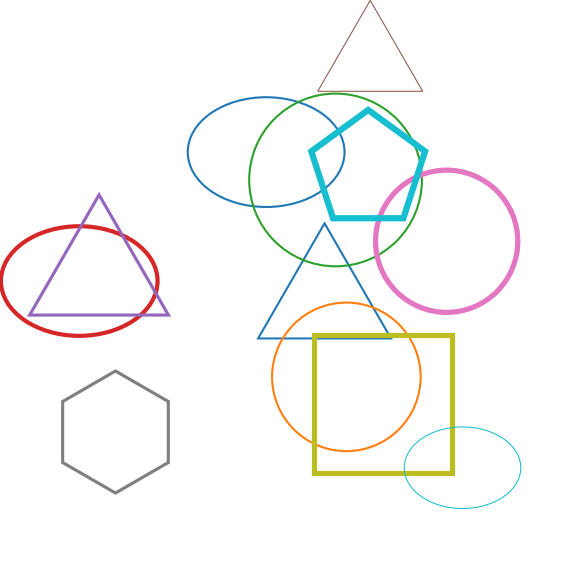[{"shape": "oval", "thickness": 1, "radius": 0.68, "center": [0.461, 0.736]}, {"shape": "triangle", "thickness": 1, "radius": 0.66, "center": [0.562, 0.48]}, {"shape": "circle", "thickness": 1, "radius": 0.64, "center": [0.6, 0.347]}, {"shape": "circle", "thickness": 1, "radius": 0.75, "center": [0.581, 0.688]}, {"shape": "oval", "thickness": 2, "radius": 0.68, "center": [0.137, 0.512]}, {"shape": "triangle", "thickness": 1.5, "radius": 0.69, "center": [0.172, 0.523]}, {"shape": "triangle", "thickness": 0.5, "radius": 0.52, "center": [0.641, 0.894]}, {"shape": "circle", "thickness": 2.5, "radius": 0.62, "center": [0.773, 0.581]}, {"shape": "hexagon", "thickness": 1.5, "radius": 0.53, "center": [0.2, 0.251]}, {"shape": "square", "thickness": 2.5, "radius": 0.6, "center": [0.662, 0.3]}, {"shape": "oval", "thickness": 0.5, "radius": 0.5, "center": [0.801, 0.189]}, {"shape": "pentagon", "thickness": 3, "radius": 0.52, "center": [0.638, 0.705]}]